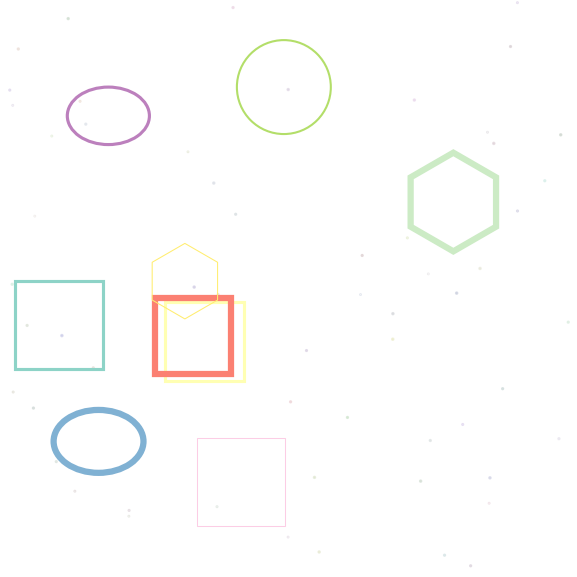[{"shape": "square", "thickness": 1.5, "radius": 0.38, "center": [0.101, 0.436]}, {"shape": "square", "thickness": 1.5, "radius": 0.34, "center": [0.354, 0.408]}, {"shape": "square", "thickness": 3, "radius": 0.33, "center": [0.334, 0.418]}, {"shape": "oval", "thickness": 3, "radius": 0.39, "center": [0.171, 0.235]}, {"shape": "circle", "thickness": 1, "radius": 0.41, "center": [0.492, 0.848]}, {"shape": "square", "thickness": 0.5, "radius": 0.38, "center": [0.417, 0.164]}, {"shape": "oval", "thickness": 1.5, "radius": 0.36, "center": [0.188, 0.799]}, {"shape": "hexagon", "thickness": 3, "radius": 0.43, "center": [0.785, 0.649]}, {"shape": "hexagon", "thickness": 0.5, "radius": 0.33, "center": [0.32, 0.512]}]